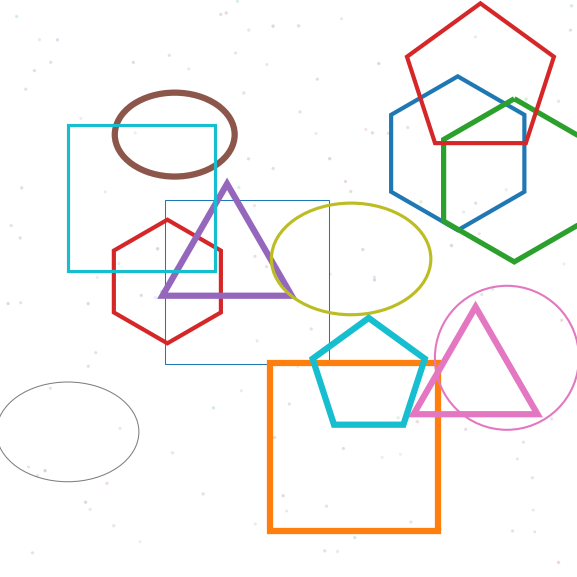[{"shape": "hexagon", "thickness": 2, "radius": 0.67, "center": [0.793, 0.734]}, {"shape": "square", "thickness": 0.5, "radius": 0.71, "center": [0.427, 0.511]}, {"shape": "square", "thickness": 3, "radius": 0.73, "center": [0.613, 0.225]}, {"shape": "hexagon", "thickness": 2.5, "radius": 0.71, "center": [0.891, 0.687]}, {"shape": "pentagon", "thickness": 2, "radius": 0.67, "center": [0.832, 0.86]}, {"shape": "hexagon", "thickness": 2, "radius": 0.54, "center": [0.29, 0.512]}, {"shape": "triangle", "thickness": 3, "radius": 0.65, "center": [0.393, 0.552]}, {"shape": "oval", "thickness": 3, "radius": 0.52, "center": [0.303, 0.766]}, {"shape": "triangle", "thickness": 3, "radius": 0.62, "center": [0.823, 0.344]}, {"shape": "circle", "thickness": 1, "radius": 0.62, "center": [0.878, 0.38]}, {"shape": "oval", "thickness": 0.5, "radius": 0.62, "center": [0.117, 0.251]}, {"shape": "oval", "thickness": 1.5, "radius": 0.69, "center": [0.608, 0.551]}, {"shape": "square", "thickness": 1.5, "radius": 0.63, "center": [0.245, 0.657]}, {"shape": "pentagon", "thickness": 3, "radius": 0.51, "center": [0.638, 0.346]}]